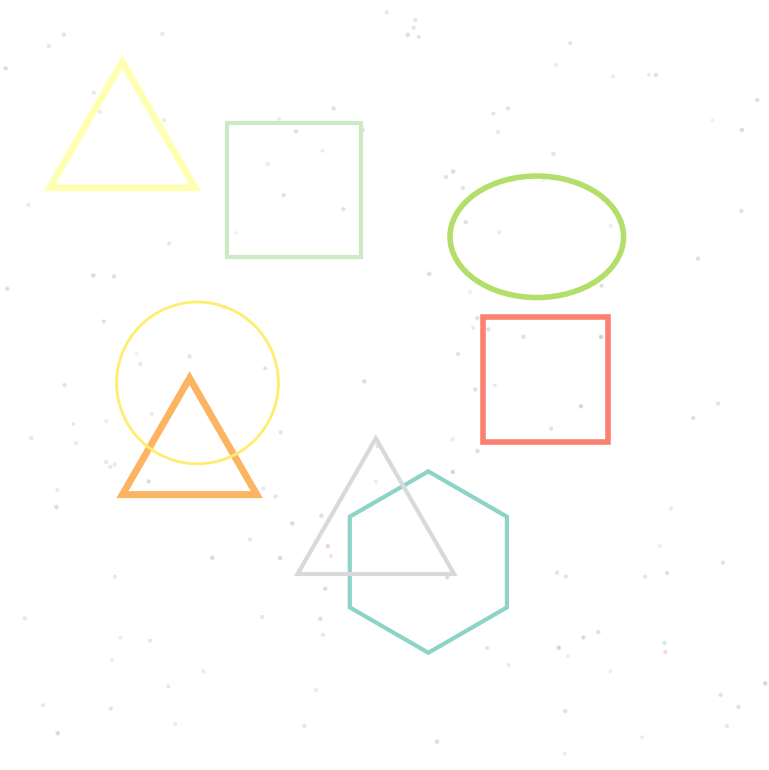[{"shape": "hexagon", "thickness": 1.5, "radius": 0.59, "center": [0.556, 0.27]}, {"shape": "triangle", "thickness": 2.5, "radius": 0.55, "center": [0.159, 0.811]}, {"shape": "square", "thickness": 2, "radius": 0.41, "center": [0.709, 0.507]}, {"shape": "triangle", "thickness": 2.5, "radius": 0.5, "center": [0.246, 0.408]}, {"shape": "oval", "thickness": 2, "radius": 0.56, "center": [0.697, 0.692]}, {"shape": "triangle", "thickness": 1.5, "radius": 0.59, "center": [0.488, 0.313]}, {"shape": "square", "thickness": 1.5, "radius": 0.44, "center": [0.382, 0.753]}, {"shape": "circle", "thickness": 1, "radius": 0.53, "center": [0.256, 0.503]}]